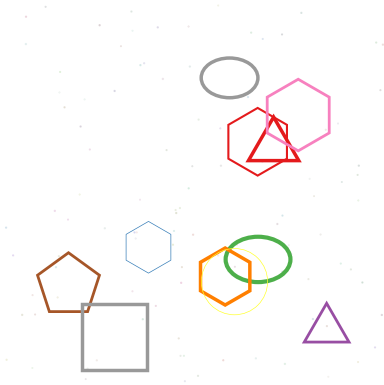[{"shape": "hexagon", "thickness": 1.5, "radius": 0.44, "center": [0.669, 0.632]}, {"shape": "triangle", "thickness": 2.5, "radius": 0.38, "center": [0.711, 0.621]}, {"shape": "hexagon", "thickness": 0.5, "radius": 0.34, "center": [0.386, 0.358]}, {"shape": "oval", "thickness": 3, "radius": 0.42, "center": [0.67, 0.326]}, {"shape": "triangle", "thickness": 2, "radius": 0.34, "center": [0.848, 0.145]}, {"shape": "hexagon", "thickness": 2.5, "radius": 0.37, "center": [0.585, 0.282]}, {"shape": "circle", "thickness": 0.5, "radius": 0.43, "center": [0.609, 0.268]}, {"shape": "pentagon", "thickness": 2, "radius": 0.42, "center": [0.178, 0.259]}, {"shape": "hexagon", "thickness": 2, "radius": 0.46, "center": [0.775, 0.701]}, {"shape": "oval", "thickness": 2.5, "radius": 0.37, "center": [0.596, 0.798]}, {"shape": "square", "thickness": 2.5, "radius": 0.43, "center": [0.297, 0.125]}]